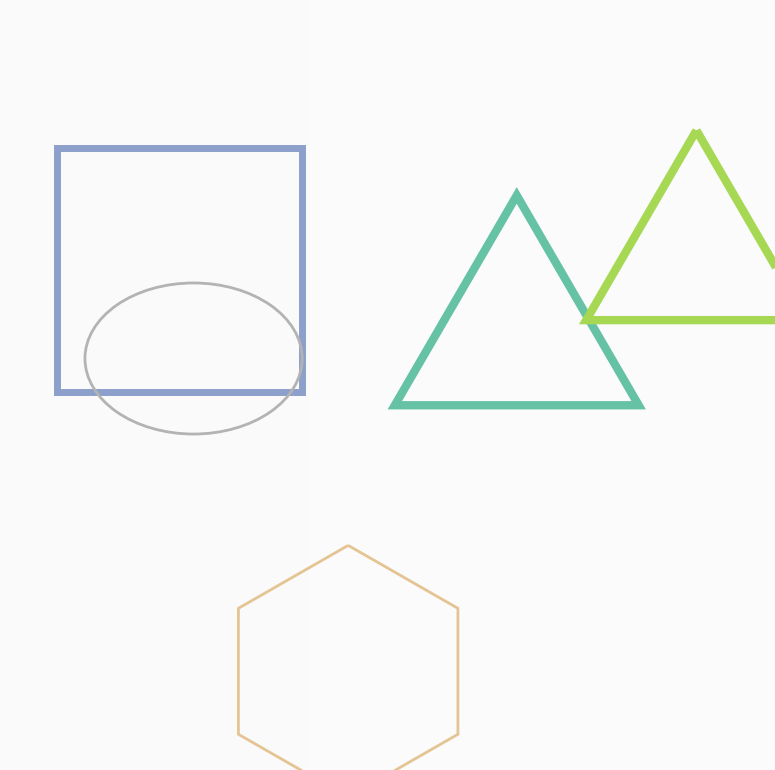[{"shape": "triangle", "thickness": 3, "radius": 0.91, "center": [0.667, 0.565]}, {"shape": "square", "thickness": 2.5, "radius": 0.79, "center": [0.232, 0.649]}, {"shape": "triangle", "thickness": 3, "radius": 0.82, "center": [0.899, 0.666]}, {"shape": "hexagon", "thickness": 1, "radius": 0.82, "center": [0.449, 0.128]}, {"shape": "oval", "thickness": 1, "radius": 0.7, "center": [0.25, 0.534]}]